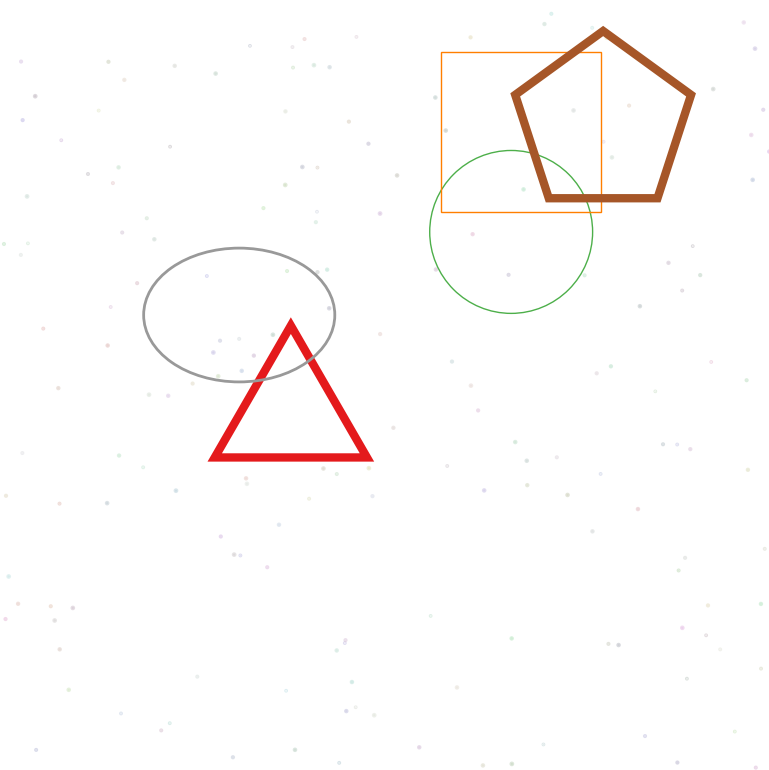[{"shape": "triangle", "thickness": 3, "radius": 0.57, "center": [0.378, 0.463]}, {"shape": "circle", "thickness": 0.5, "radius": 0.53, "center": [0.664, 0.699]}, {"shape": "square", "thickness": 0.5, "radius": 0.52, "center": [0.676, 0.829]}, {"shape": "pentagon", "thickness": 3, "radius": 0.6, "center": [0.783, 0.84]}, {"shape": "oval", "thickness": 1, "radius": 0.62, "center": [0.311, 0.591]}]